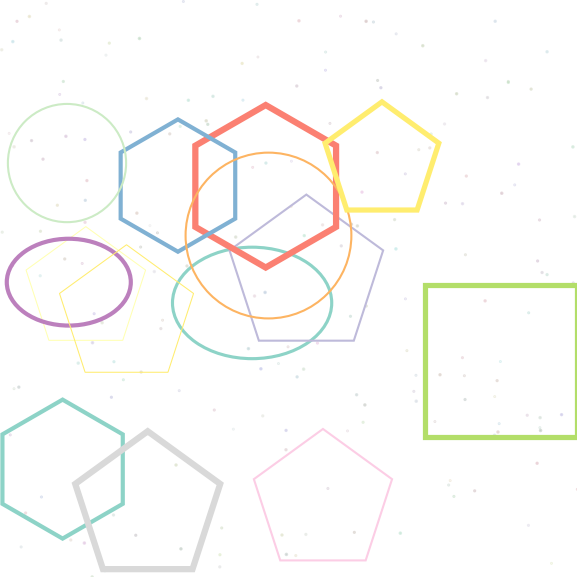[{"shape": "hexagon", "thickness": 2, "radius": 0.6, "center": [0.108, 0.187]}, {"shape": "oval", "thickness": 1.5, "radius": 0.69, "center": [0.437, 0.475]}, {"shape": "pentagon", "thickness": 0.5, "radius": 0.54, "center": [0.149, 0.498]}, {"shape": "pentagon", "thickness": 1, "radius": 0.7, "center": [0.53, 0.522]}, {"shape": "hexagon", "thickness": 3, "radius": 0.7, "center": [0.46, 0.677]}, {"shape": "hexagon", "thickness": 2, "radius": 0.57, "center": [0.308, 0.678]}, {"shape": "circle", "thickness": 1, "radius": 0.72, "center": [0.465, 0.591]}, {"shape": "square", "thickness": 2.5, "radius": 0.66, "center": [0.868, 0.375]}, {"shape": "pentagon", "thickness": 1, "radius": 0.63, "center": [0.559, 0.131]}, {"shape": "pentagon", "thickness": 3, "radius": 0.66, "center": [0.256, 0.12]}, {"shape": "oval", "thickness": 2, "radius": 0.54, "center": [0.119, 0.511]}, {"shape": "circle", "thickness": 1, "radius": 0.51, "center": [0.116, 0.717]}, {"shape": "pentagon", "thickness": 2.5, "radius": 0.52, "center": [0.661, 0.719]}, {"shape": "pentagon", "thickness": 0.5, "radius": 0.61, "center": [0.219, 0.453]}]